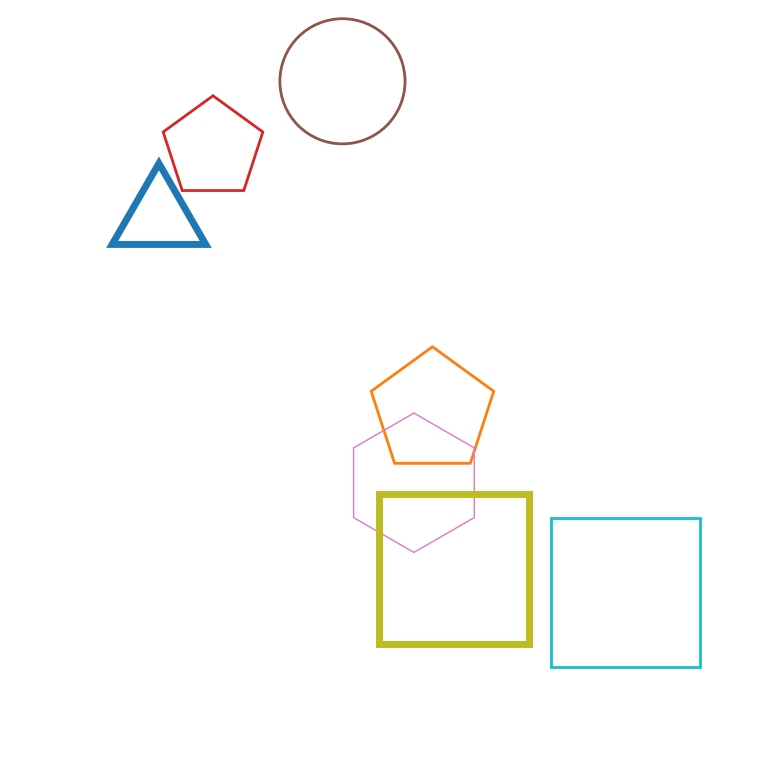[{"shape": "triangle", "thickness": 2.5, "radius": 0.35, "center": [0.206, 0.718]}, {"shape": "pentagon", "thickness": 1, "radius": 0.42, "center": [0.562, 0.466]}, {"shape": "pentagon", "thickness": 1, "radius": 0.34, "center": [0.277, 0.808]}, {"shape": "circle", "thickness": 1, "radius": 0.41, "center": [0.445, 0.894]}, {"shape": "hexagon", "thickness": 0.5, "radius": 0.45, "center": [0.538, 0.373]}, {"shape": "square", "thickness": 2.5, "radius": 0.49, "center": [0.59, 0.261]}, {"shape": "square", "thickness": 1, "radius": 0.48, "center": [0.812, 0.231]}]